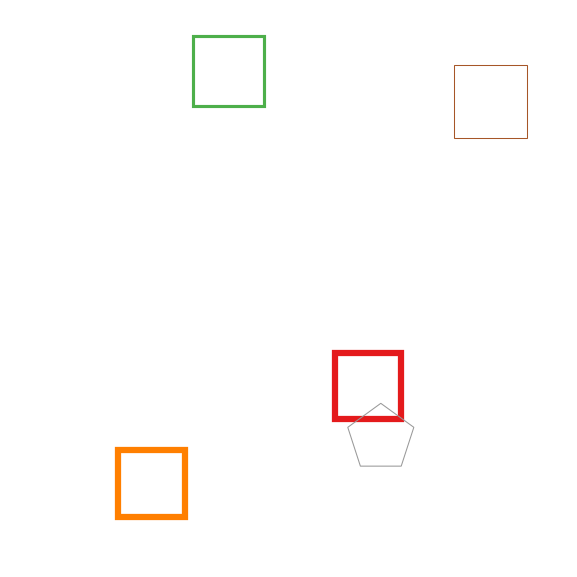[{"shape": "square", "thickness": 3, "radius": 0.29, "center": [0.637, 0.331]}, {"shape": "square", "thickness": 1.5, "radius": 0.31, "center": [0.396, 0.877]}, {"shape": "square", "thickness": 3, "radius": 0.29, "center": [0.263, 0.161]}, {"shape": "square", "thickness": 0.5, "radius": 0.31, "center": [0.849, 0.823]}, {"shape": "pentagon", "thickness": 0.5, "radius": 0.3, "center": [0.659, 0.241]}]